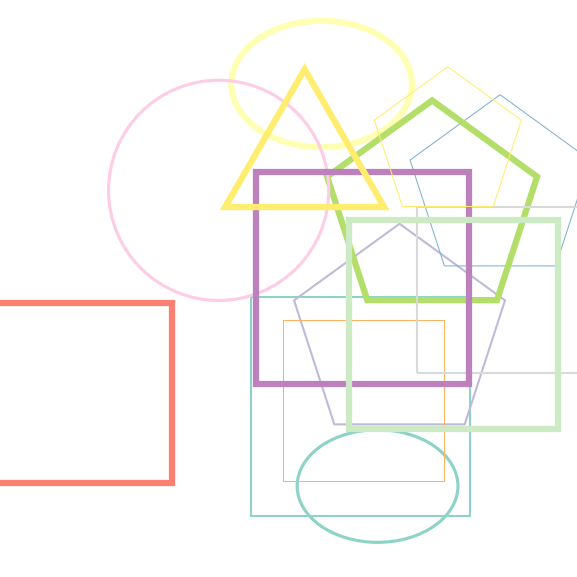[{"shape": "square", "thickness": 1, "radius": 0.95, "center": [0.624, 0.295]}, {"shape": "oval", "thickness": 1.5, "radius": 0.7, "center": [0.654, 0.157]}, {"shape": "oval", "thickness": 3, "radius": 0.78, "center": [0.557, 0.854]}, {"shape": "pentagon", "thickness": 1, "radius": 0.96, "center": [0.692, 0.42]}, {"shape": "square", "thickness": 3, "radius": 0.78, "center": [0.142, 0.319]}, {"shape": "pentagon", "thickness": 0.5, "radius": 0.82, "center": [0.866, 0.671]}, {"shape": "square", "thickness": 0.5, "radius": 0.7, "center": [0.63, 0.306]}, {"shape": "pentagon", "thickness": 3, "radius": 0.96, "center": [0.748, 0.634]}, {"shape": "circle", "thickness": 1.5, "radius": 0.95, "center": [0.379, 0.67]}, {"shape": "square", "thickness": 1, "radius": 0.72, "center": [0.866, 0.497]}, {"shape": "square", "thickness": 3, "radius": 0.92, "center": [0.628, 0.518]}, {"shape": "square", "thickness": 3, "radius": 0.91, "center": [0.785, 0.437]}, {"shape": "triangle", "thickness": 3, "radius": 0.8, "center": [0.528, 0.72]}, {"shape": "pentagon", "thickness": 0.5, "radius": 0.67, "center": [0.775, 0.75]}]